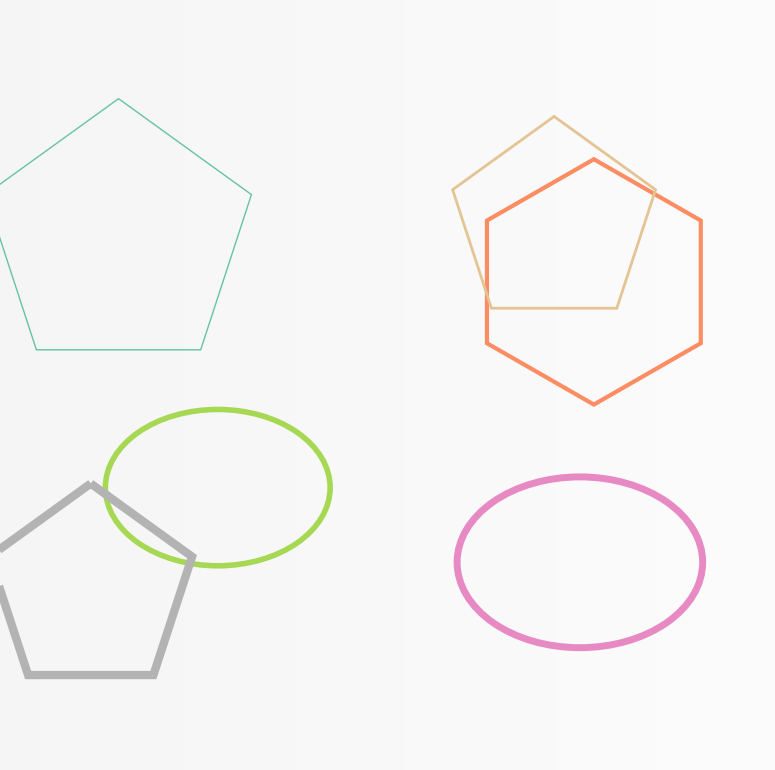[{"shape": "pentagon", "thickness": 0.5, "radius": 0.9, "center": [0.153, 0.692]}, {"shape": "hexagon", "thickness": 1.5, "radius": 0.8, "center": [0.766, 0.634]}, {"shape": "oval", "thickness": 2.5, "radius": 0.79, "center": [0.748, 0.27]}, {"shape": "oval", "thickness": 2, "radius": 0.73, "center": [0.281, 0.367]}, {"shape": "pentagon", "thickness": 1, "radius": 0.69, "center": [0.715, 0.711]}, {"shape": "pentagon", "thickness": 3, "radius": 0.69, "center": [0.117, 0.235]}]